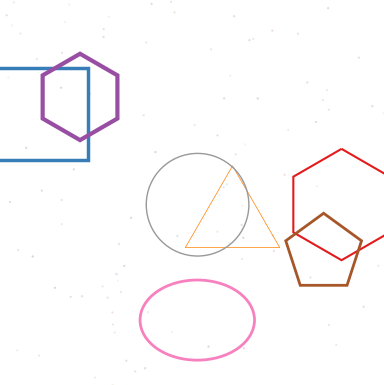[{"shape": "hexagon", "thickness": 1.5, "radius": 0.72, "center": [0.887, 0.469]}, {"shape": "square", "thickness": 2.5, "radius": 0.6, "center": [0.109, 0.704]}, {"shape": "hexagon", "thickness": 3, "radius": 0.56, "center": [0.208, 0.748]}, {"shape": "triangle", "thickness": 0.5, "radius": 0.71, "center": [0.604, 0.428]}, {"shape": "pentagon", "thickness": 2, "radius": 0.52, "center": [0.841, 0.343]}, {"shape": "oval", "thickness": 2, "radius": 0.74, "center": [0.512, 0.169]}, {"shape": "circle", "thickness": 1, "radius": 0.67, "center": [0.513, 0.468]}]